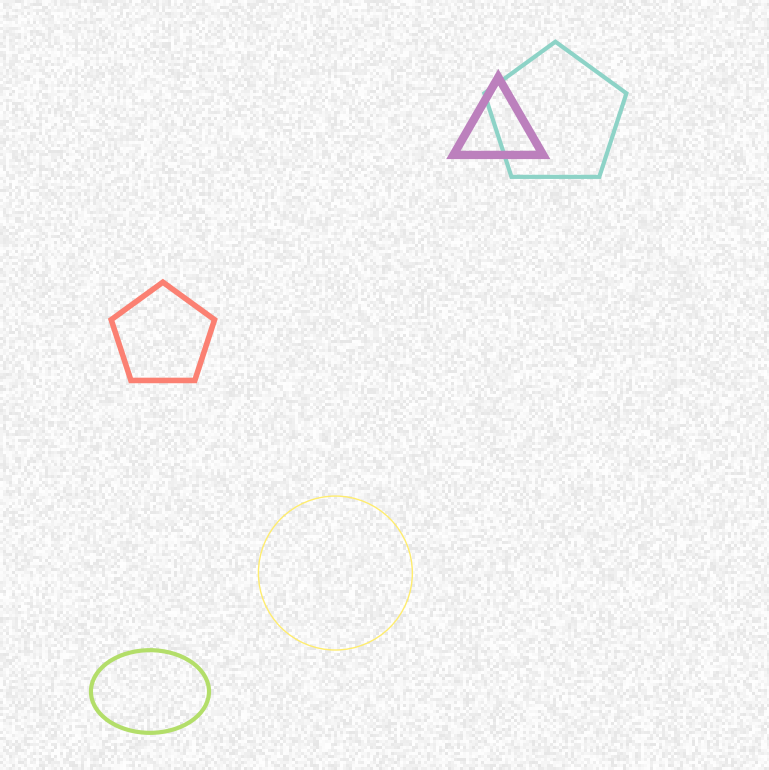[{"shape": "pentagon", "thickness": 1.5, "radius": 0.49, "center": [0.721, 0.849]}, {"shape": "pentagon", "thickness": 2, "radius": 0.35, "center": [0.212, 0.563]}, {"shape": "oval", "thickness": 1.5, "radius": 0.38, "center": [0.195, 0.102]}, {"shape": "triangle", "thickness": 3, "radius": 0.34, "center": [0.647, 0.832]}, {"shape": "circle", "thickness": 0.5, "radius": 0.5, "center": [0.436, 0.256]}]